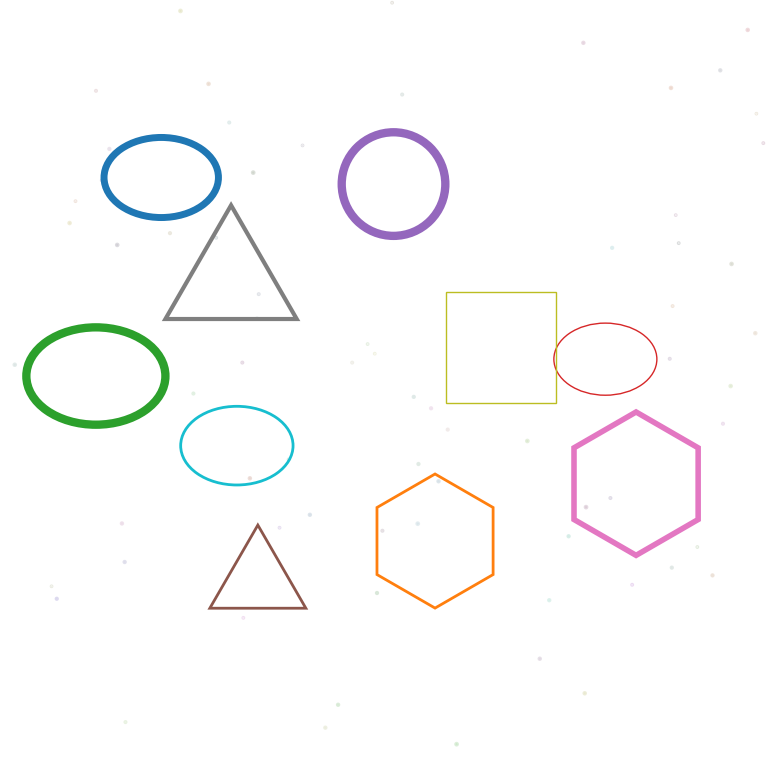[{"shape": "oval", "thickness": 2.5, "radius": 0.37, "center": [0.209, 0.769]}, {"shape": "hexagon", "thickness": 1, "radius": 0.44, "center": [0.565, 0.297]}, {"shape": "oval", "thickness": 3, "radius": 0.45, "center": [0.125, 0.512]}, {"shape": "oval", "thickness": 0.5, "radius": 0.33, "center": [0.786, 0.534]}, {"shape": "circle", "thickness": 3, "radius": 0.34, "center": [0.511, 0.761]}, {"shape": "triangle", "thickness": 1, "radius": 0.36, "center": [0.335, 0.246]}, {"shape": "hexagon", "thickness": 2, "radius": 0.47, "center": [0.826, 0.372]}, {"shape": "triangle", "thickness": 1.5, "radius": 0.49, "center": [0.3, 0.635]}, {"shape": "square", "thickness": 0.5, "radius": 0.36, "center": [0.65, 0.549]}, {"shape": "oval", "thickness": 1, "radius": 0.36, "center": [0.308, 0.421]}]